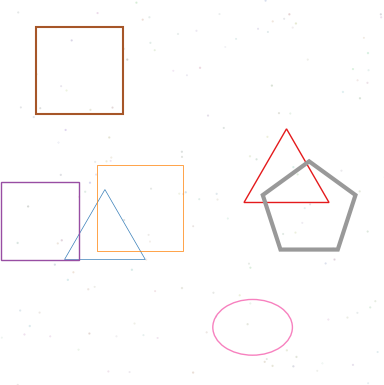[{"shape": "triangle", "thickness": 1, "radius": 0.64, "center": [0.744, 0.538]}, {"shape": "triangle", "thickness": 0.5, "radius": 0.61, "center": [0.272, 0.387]}, {"shape": "square", "thickness": 1, "radius": 0.5, "center": [0.103, 0.426]}, {"shape": "square", "thickness": 0.5, "radius": 0.56, "center": [0.364, 0.46]}, {"shape": "square", "thickness": 1.5, "radius": 0.57, "center": [0.205, 0.817]}, {"shape": "oval", "thickness": 1, "radius": 0.52, "center": [0.656, 0.15]}, {"shape": "pentagon", "thickness": 3, "radius": 0.63, "center": [0.803, 0.454]}]